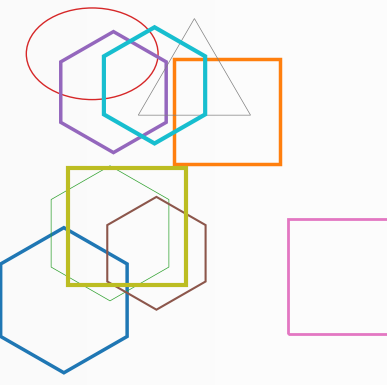[{"shape": "hexagon", "thickness": 2.5, "radius": 0.94, "center": [0.165, 0.22]}, {"shape": "square", "thickness": 2.5, "radius": 0.68, "center": [0.585, 0.71]}, {"shape": "hexagon", "thickness": 0.5, "radius": 0.88, "center": [0.284, 0.394]}, {"shape": "oval", "thickness": 1, "radius": 0.85, "center": [0.238, 0.86]}, {"shape": "hexagon", "thickness": 2.5, "radius": 0.79, "center": [0.293, 0.761]}, {"shape": "hexagon", "thickness": 1.5, "radius": 0.73, "center": [0.404, 0.342]}, {"shape": "square", "thickness": 2, "radius": 0.74, "center": [0.891, 0.282]}, {"shape": "triangle", "thickness": 0.5, "radius": 0.84, "center": [0.502, 0.785]}, {"shape": "square", "thickness": 3, "radius": 0.76, "center": [0.328, 0.412]}, {"shape": "hexagon", "thickness": 3, "radius": 0.75, "center": [0.399, 0.778]}]